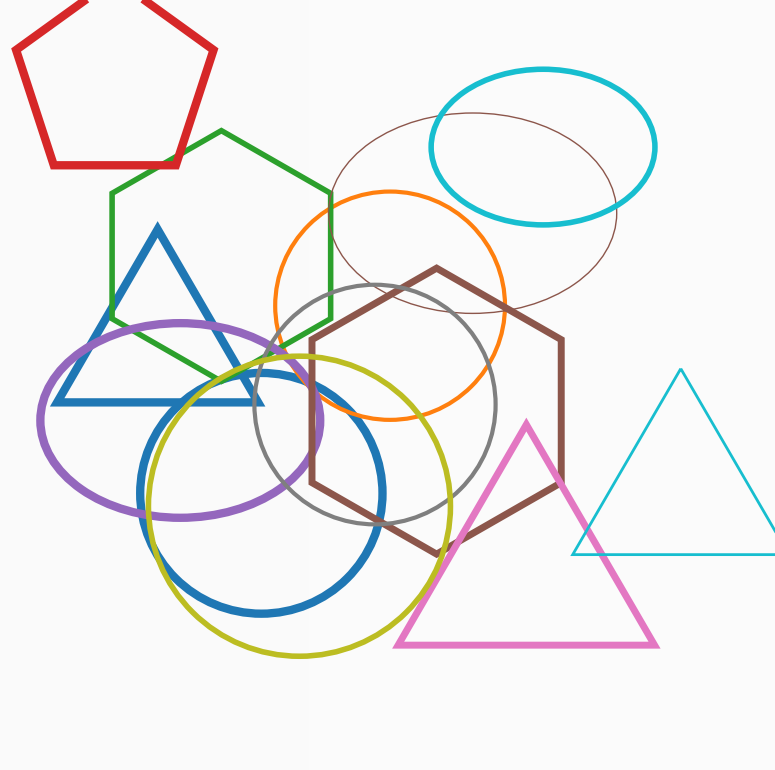[{"shape": "circle", "thickness": 3, "radius": 0.78, "center": [0.337, 0.359]}, {"shape": "triangle", "thickness": 3, "radius": 0.75, "center": [0.203, 0.552]}, {"shape": "circle", "thickness": 1.5, "radius": 0.74, "center": [0.503, 0.603]}, {"shape": "hexagon", "thickness": 2, "radius": 0.81, "center": [0.286, 0.668]}, {"shape": "pentagon", "thickness": 3, "radius": 0.67, "center": [0.148, 0.894]}, {"shape": "oval", "thickness": 3, "radius": 0.9, "center": [0.233, 0.454]}, {"shape": "oval", "thickness": 0.5, "radius": 0.93, "center": [0.61, 0.723]}, {"shape": "hexagon", "thickness": 2.5, "radius": 0.93, "center": [0.563, 0.466]}, {"shape": "triangle", "thickness": 2.5, "radius": 0.96, "center": [0.679, 0.258]}, {"shape": "circle", "thickness": 1.5, "radius": 0.78, "center": [0.484, 0.475]}, {"shape": "circle", "thickness": 2, "radius": 0.97, "center": [0.386, 0.343]}, {"shape": "triangle", "thickness": 1, "radius": 0.81, "center": [0.878, 0.36]}, {"shape": "oval", "thickness": 2, "radius": 0.72, "center": [0.701, 0.809]}]